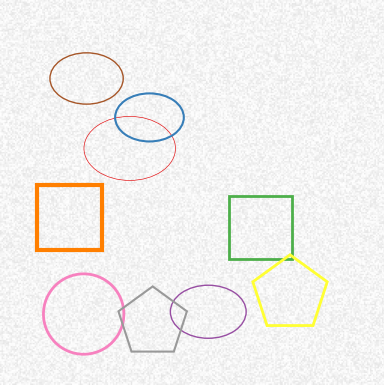[{"shape": "oval", "thickness": 0.5, "radius": 0.59, "center": [0.337, 0.615]}, {"shape": "oval", "thickness": 1.5, "radius": 0.45, "center": [0.388, 0.695]}, {"shape": "square", "thickness": 2, "radius": 0.41, "center": [0.678, 0.408]}, {"shape": "oval", "thickness": 1, "radius": 0.49, "center": [0.541, 0.19]}, {"shape": "square", "thickness": 3, "radius": 0.42, "center": [0.18, 0.434]}, {"shape": "pentagon", "thickness": 2, "radius": 0.51, "center": [0.753, 0.237]}, {"shape": "oval", "thickness": 1, "radius": 0.48, "center": [0.225, 0.796]}, {"shape": "circle", "thickness": 2, "radius": 0.52, "center": [0.217, 0.184]}, {"shape": "pentagon", "thickness": 1.5, "radius": 0.47, "center": [0.397, 0.162]}]